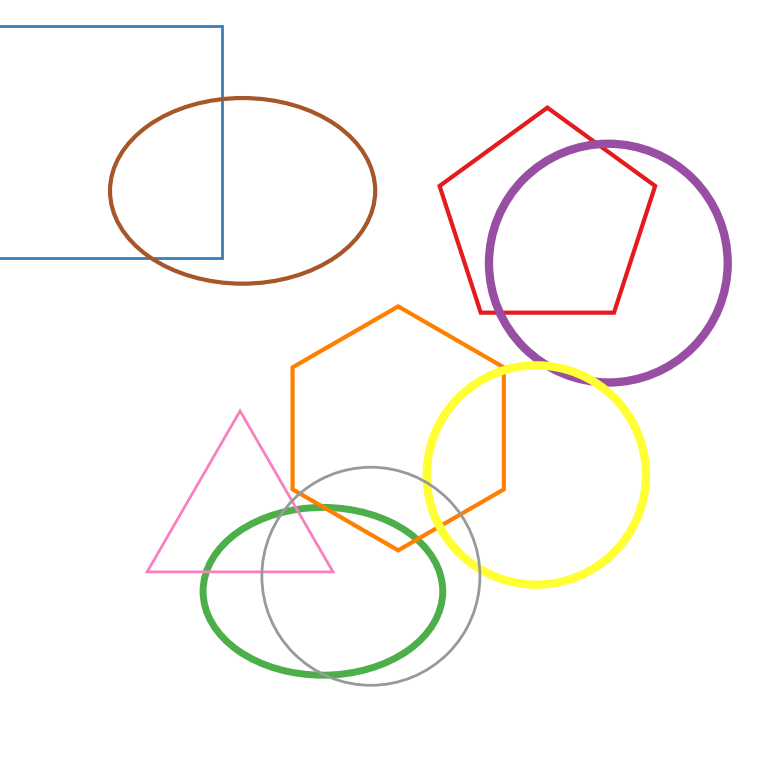[{"shape": "pentagon", "thickness": 1.5, "radius": 0.74, "center": [0.711, 0.713]}, {"shape": "square", "thickness": 1, "radius": 0.75, "center": [0.138, 0.816]}, {"shape": "oval", "thickness": 2.5, "radius": 0.78, "center": [0.419, 0.232]}, {"shape": "circle", "thickness": 3, "radius": 0.78, "center": [0.79, 0.658]}, {"shape": "hexagon", "thickness": 1.5, "radius": 0.79, "center": [0.517, 0.444]}, {"shape": "circle", "thickness": 3, "radius": 0.71, "center": [0.697, 0.383]}, {"shape": "oval", "thickness": 1.5, "radius": 0.86, "center": [0.315, 0.752]}, {"shape": "triangle", "thickness": 1, "radius": 0.7, "center": [0.312, 0.327]}, {"shape": "circle", "thickness": 1, "radius": 0.71, "center": [0.482, 0.252]}]